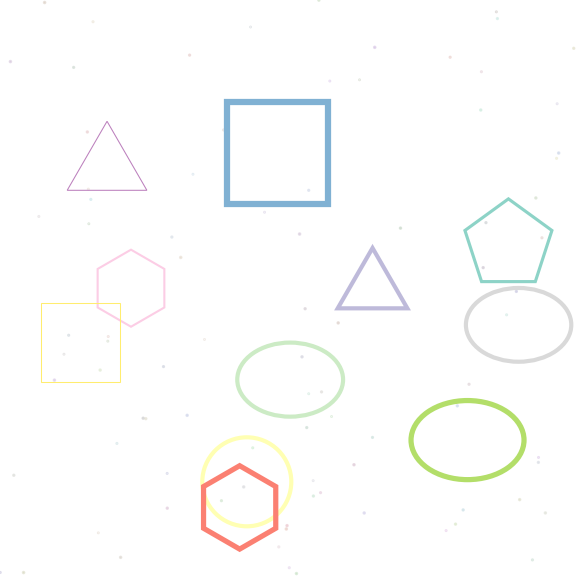[{"shape": "pentagon", "thickness": 1.5, "radius": 0.4, "center": [0.88, 0.576]}, {"shape": "circle", "thickness": 2, "radius": 0.39, "center": [0.427, 0.165]}, {"shape": "triangle", "thickness": 2, "radius": 0.35, "center": [0.645, 0.5]}, {"shape": "hexagon", "thickness": 2.5, "radius": 0.36, "center": [0.415, 0.121]}, {"shape": "square", "thickness": 3, "radius": 0.44, "center": [0.481, 0.734]}, {"shape": "oval", "thickness": 2.5, "radius": 0.49, "center": [0.81, 0.237]}, {"shape": "hexagon", "thickness": 1, "radius": 0.33, "center": [0.227, 0.5]}, {"shape": "oval", "thickness": 2, "radius": 0.46, "center": [0.898, 0.437]}, {"shape": "triangle", "thickness": 0.5, "radius": 0.4, "center": [0.185, 0.709]}, {"shape": "oval", "thickness": 2, "radius": 0.46, "center": [0.502, 0.342]}, {"shape": "square", "thickness": 0.5, "radius": 0.34, "center": [0.139, 0.406]}]